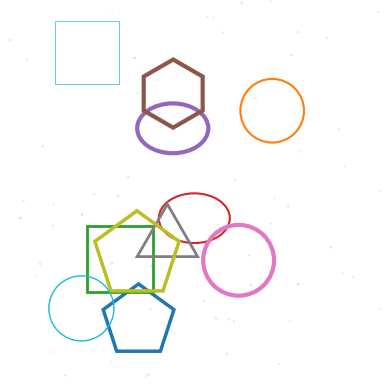[{"shape": "pentagon", "thickness": 2.5, "radius": 0.48, "center": [0.36, 0.166]}, {"shape": "circle", "thickness": 1.5, "radius": 0.41, "center": [0.707, 0.712]}, {"shape": "square", "thickness": 2, "radius": 0.43, "center": [0.311, 0.326]}, {"shape": "oval", "thickness": 1.5, "radius": 0.46, "center": [0.505, 0.433]}, {"shape": "oval", "thickness": 3, "radius": 0.46, "center": [0.449, 0.667]}, {"shape": "hexagon", "thickness": 3, "radius": 0.44, "center": [0.45, 0.757]}, {"shape": "circle", "thickness": 3, "radius": 0.46, "center": [0.62, 0.324]}, {"shape": "triangle", "thickness": 2, "radius": 0.45, "center": [0.435, 0.379]}, {"shape": "pentagon", "thickness": 2.5, "radius": 0.57, "center": [0.356, 0.337]}, {"shape": "circle", "thickness": 1, "radius": 0.42, "center": [0.211, 0.199]}, {"shape": "square", "thickness": 0.5, "radius": 0.41, "center": [0.225, 0.864]}]